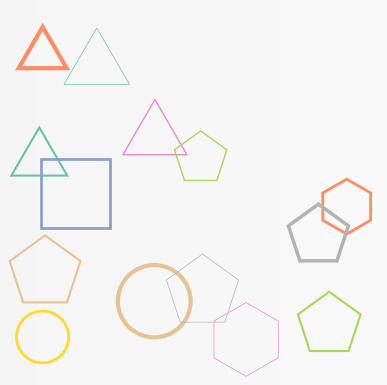[{"shape": "triangle", "thickness": 0.5, "radius": 0.49, "center": [0.25, 0.83]}, {"shape": "triangle", "thickness": 1.5, "radius": 0.42, "center": [0.101, 0.586]}, {"shape": "hexagon", "thickness": 2, "radius": 0.36, "center": [0.895, 0.463]}, {"shape": "triangle", "thickness": 3, "radius": 0.36, "center": [0.11, 0.859]}, {"shape": "square", "thickness": 2, "radius": 0.44, "center": [0.195, 0.497]}, {"shape": "hexagon", "thickness": 0.5, "radius": 0.48, "center": [0.635, 0.118]}, {"shape": "triangle", "thickness": 1, "radius": 0.48, "center": [0.4, 0.646]}, {"shape": "pentagon", "thickness": 1.5, "radius": 0.43, "center": [0.85, 0.157]}, {"shape": "pentagon", "thickness": 1, "radius": 0.36, "center": [0.518, 0.589]}, {"shape": "circle", "thickness": 2, "radius": 0.34, "center": [0.11, 0.125]}, {"shape": "pentagon", "thickness": 1.5, "radius": 0.48, "center": [0.116, 0.292]}, {"shape": "circle", "thickness": 3, "radius": 0.47, "center": [0.398, 0.218]}, {"shape": "pentagon", "thickness": 2.5, "radius": 0.41, "center": [0.822, 0.388]}, {"shape": "pentagon", "thickness": 0.5, "radius": 0.49, "center": [0.523, 0.242]}]